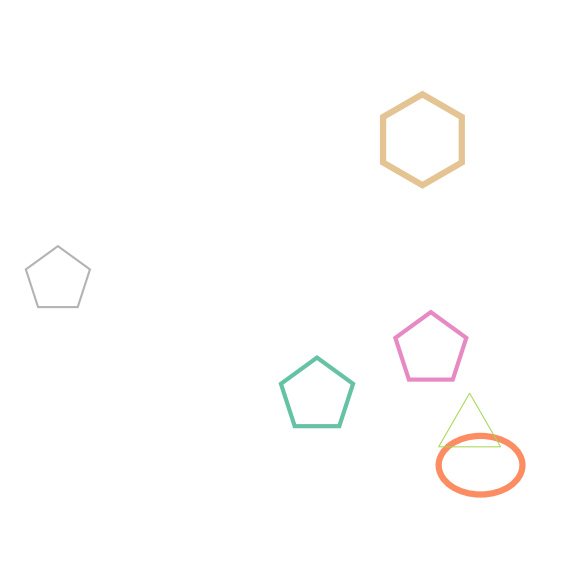[{"shape": "pentagon", "thickness": 2, "radius": 0.33, "center": [0.549, 0.314]}, {"shape": "oval", "thickness": 3, "radius": 0.36, "center": [0.832, 0.194]}, {"shape": "pentagon", "thickness": 2, "radius": 0.32, "center": [0.746, 0.394]}, {"shape": "triangle", "thickness": 0.5, "radius": 0.31, "center": [0.813, 0.256]}, {"shape": "hexagon", "thickness": 3, "radius": 0.39, "center": [0.731, 0.757]}, {"shape": "pentagon", "thickness": 1, "radius": 0.29, "center": [0.1, 0.515]}]